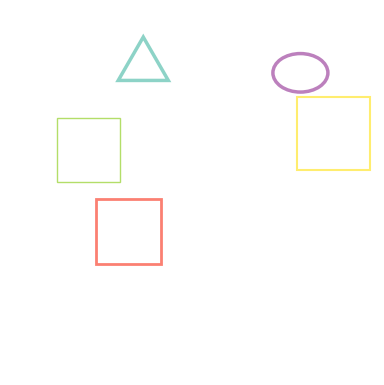[{"shape": "triangle", "thickness": 2.5, "radius": 0.38, "center": [0.372, 0.829]}, {"shape": "square", "thickness": 2, "radius": 0.42, "center": [0.334, 0.399]}, {"shape": "square", "thickness": 1, "radius": 0.41, "center": [0.23, 0.61]}, {"shape": "oval", "thickness": 2.5, "radius": 0.36, "center": [0.78, 0.811]}, {"shape": "square", "thickness": 1.5, "radius": 0.48, "center": [0.866, 0.653]}]